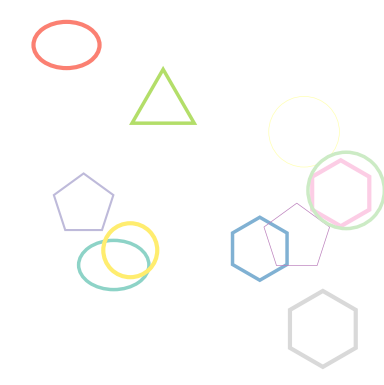[{"shape": "oval", "thickness": 2.5, "radius": 0.46, "center": [0.295, 0.312]}, {"shape": "circle", "thickness": 0.5, "radius": 0.46, "center": [0.79, 0.658]}, {"shape": "pentagon", "thickness": 1.5, "radius": 0.41, "center": [0.217, 0.468]}, {"shape": "oval", "thickness": 3, "radius": 0.43, "center": [0.173, 0.883]}, {"shape": "hexagon", "thickness": 2.5, "radius": 0.41, "center": [0.675, 0.354]}, {"shape": "triangle", "thickness": 2.5, "radius": 0.47, "center": [0.424, 0.727]}, {"shape": "hexagon", "thickness": 3, "radius": 0.43, "center": [0.885, 0.498]}, {"shape": "hexagon", "thickness": 3, "radius": 0.49, "center": [0.839, 0.146]}, {"shape": "pentagon", "thickness": 0.5, "radius": 0.45, "center": [0.771, 0.383]}, {"shape": "circle", "thickness": 2.5, "radius": 0.5, "center": [0.899, 0.505]}, {"shape": "circle", "thickness": 3, "radius": 0.35, "center": [0.338, 0.35]}]